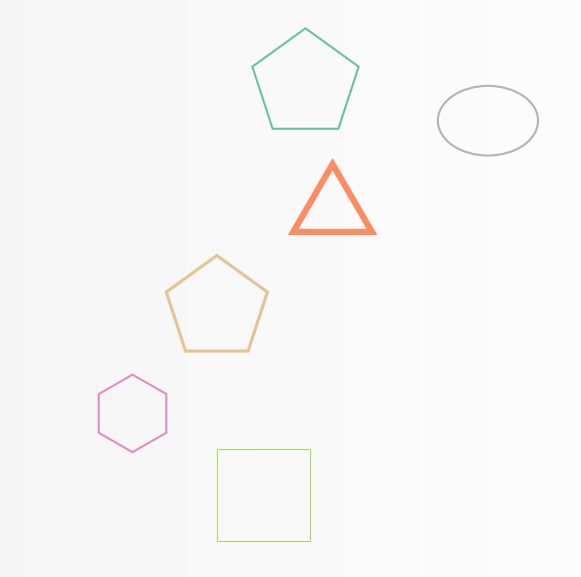[{"shape": "pentagon", "thickness": 1, "radius": 0.48, "center": [0.526, 0.854]}, {"shape": "triangle", "thickness": 3, "radius": 0.39, "center": [0.572, 0.637]}, {"shape": "hexagon", "thickness": 1, "radius": 0.34, "center": [0.228, 0.283]}, {"shape": "square", "thickness": 0.5, "radius": 0.4, "center": [0.453, 0.142]}, {"shape": "pentagon", "thickness": 1.5, "radius": 0.46, "center": [0.373, 0.465]}, {"shape": "oval", "thickness": 1, "radius": 0.43, "center": [0.839, 0.79]}]